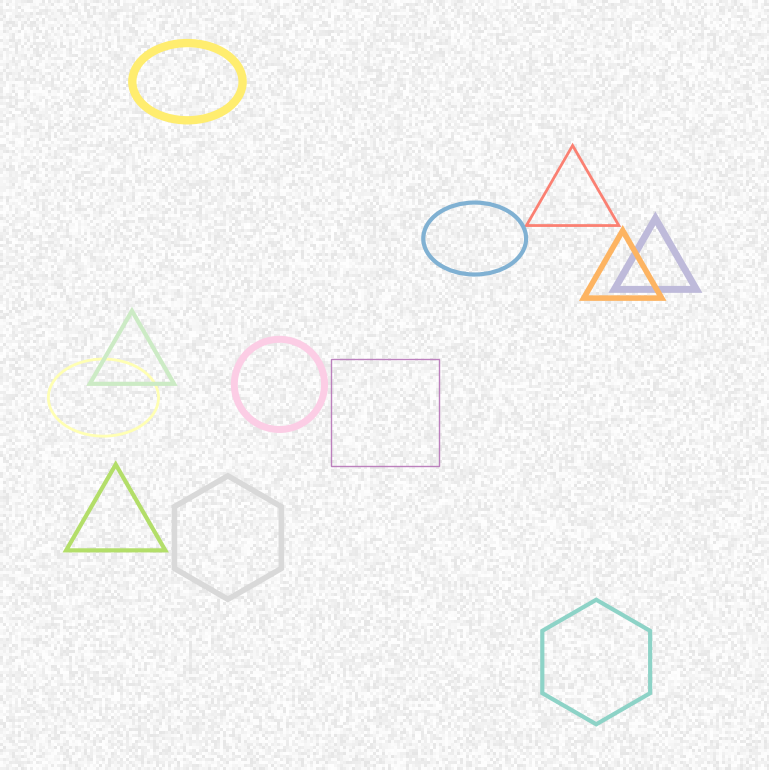[{"shape": "hexagon", "thickness": 1.5, "radius": 0.4, "center": [0.774, 0.14]}, {"shape": "oval", "thickness": 1, "radius": 0.36, "center": [0.134, 0.484]}, {"shape": "triangle", "thickness": 2.5, "radius": 0.31, "center": [0.851, 0.655]}, {"shape": "triangle", "thickness": 1, "radius": 0.35, "center": [0.744, 0.742]}, {"shape": "oval", "thickness": 1.5, "radius": 0.33, "center": [0.616, 0.69]}, {"shape": "triangle", "thickness": 2, "radius": 0.29, "center": [0.809, 0.642]}, {"shape": "triangle", "thickness": 1.5, "radius": 0.37, "center": [0.15, 0.322]}, {"shape": "circle", "thickness": 2.5, "radius": 0.29, "center": [0.363, 0.501]}, {"shape": "hexagon", "thickness": 2, "radius": 0.4, "center": [0.296, 0.302]}, {"shape": "square", "thickness": 0.5, "radius": 0.35, "center": [0.5, 0.464]}, {"shape": "triangle", "thickness": 1.5, "radius": 0.32, "center": [0.171, 0.533]}, {"shape": "oval", "thickness": 3, "radius": 0.36, "center": [0.243, 0.894]}]